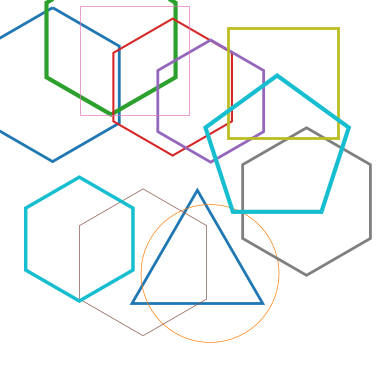[{"shape": "hexagon", "thickness": 2, "radius": 1.0, "center": [0.137, 0.78]}, {"shape": "triangle", "thickness": 2, "radius": 0.98, "center": [0.513, 0.31]}, {"shape": "circle", "thickness": 0.5, "radius": 0.9, "center": [0.546, 0.29]}, {"shape": "hexagon", "thickness": 3, "radius": 0.97, "center": [0.288, 0.896]}, {"shape": "hexagon", "thickness": 1.5, "radius": 0.89, "center": [0.448, 0.774]}, {"shape": "hexagon", "thickness": 2, "radius": 0.79, "center": [0.547, 0.737]}, {"shape": "hexagon", "thickness": 0.5, "radius": 0.95, "center": [0.372, 0.319]}, {"shape": "square", "thickness": 0.5, "radius": 0.71, "center": [0.348, 0.844]}, {"shape": "hexagon", "thickness": 2, "radius": 0.96, "center": [0.796, 0.477]}, {"shape": "square", "thickness": 2, "radius": 0.71, "center": [0.736, 0.785]}, {"shape": "pentagon", "thickness": 3, "radius": 0.98, "center": [0.72, 0.608]}, {"shape": "hexagon", "thickness": 2.5, "radius": 0.8, "center": [0.206, 0.379]}]